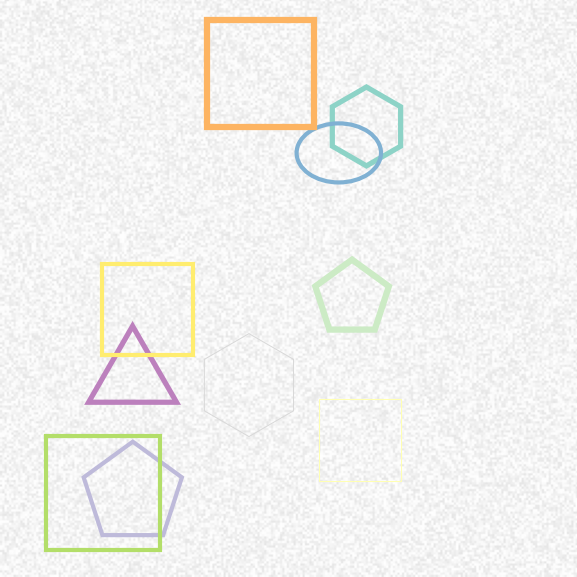[{"shape": "hexagon", "thickness": 2.5, "radius": 0.34, "center": [0.635, 0.78]}, {"shape": "square", "thickness": 0.5, "radius": 0.35, "center": [0.624, 0.238]}, {"shape": "pentagon", "thickness": 2, "radius": 0.45, "center": [0.23, 0.145]}, {"shape": "oval", "thickness": 2, "radius": 0.37, "center": [0.587, 0.734]}, {"shape": "square", "thickness": 3, "radius": 0.46, "center": [0.451, 0.873]}, {"shape": "square", "thickness": 2, "radius": 0.49, "center": [0.179, 0.146]}, {"shape": "hexagon", "thickness": 0.5, "radius": 0.45, "center": [0.431, 0.332]}, {"shape": "triangle", "thickness": 2.5, "radius": 0.44, "center": [0.23, 0.347]}, {"shape": "pentagon", "thickness": 3, "radius": 0.33, "center": [0.61, 0.483]}, {"shape": "square", "thickness": 2, "radius": 0.39, "center": [0.255, 0.463]}]